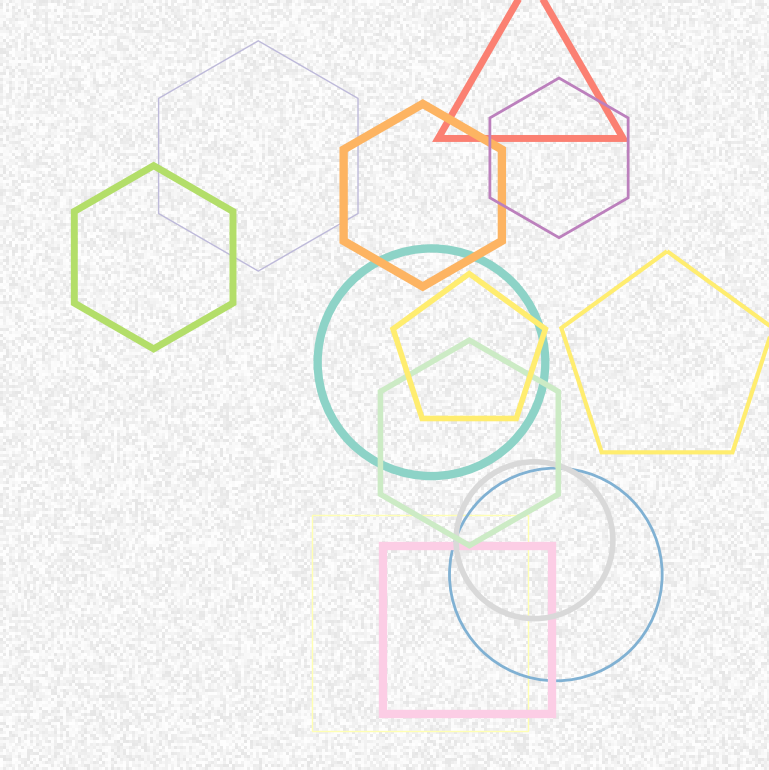[{"shape": "circle", "thickness": 3, "radius": 0.74, "center": [0.56, 0.53]}, {"shape": "square", "thickness": 0.5, "radius": 0.7, "center": [0.545, 0.191]}, {"shape": "hexagon", "thickness": 0.5, "radius": 0.75, "center": [0.335, 0.797]}, {"shape": "triangle", "thickness": 2.5, "radius": 0.69, "center": [0.689, 0.89]}, {"shape": "circle", "thickness": 1, "radius": 0.69, "center": [0.722, 0.254]}, {"shape": "hexagon", "thickness": 3, "radius": 0.59, "center": [0.549, 0.746]}, {"shape": "hexagon", "thickness": 2.5, "radius": 0.59, "center": [0.2, 0.666]}, {"shape": "square", "thickness": 3, "radius": 0.55, "center": [0.607, 0.182]}, {"shape": "circle", "thickness": 2, "radius": 0.51, "center": [0.694, 0.298]}, {"shape": "hexagon", "thickness": 1, "radius": 0.52, "center": [0.726, 0.795]}, {"shape": "hexagon", "thickness": 2, "radius": 0.67, "center": [0.61, 0.425]}, {"shape": "pentagon", "thickness": 2, "radius": 0.52, "center": [0.609, 0.541]}, {"shape": "pentagon", "thickness": 1.5, "radius": 0.72, "center": [0.866, 0.529]}]